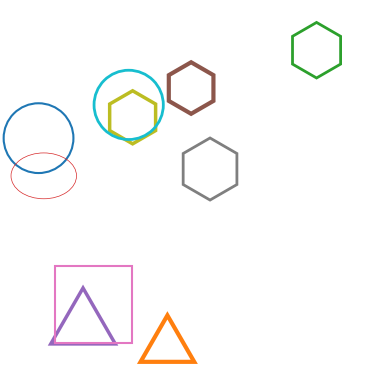[{"shape": "circle", "thickness": 1.5, "radius": 0.45, "center": [0.1, 0.641]}, {"shape": "triangle", "thickness": 3, "radius": 0.4, "center": [0.435, 0.1]}, {"shape": "hexagon", "thickness": 2, "radius": 0.36, "center": [0.822, 0.87]}, {"shape": "oval", "thickness": 0.5, "radius": 0.43, "center": [0.114, 0.543]}, {"shape": "triangle", "thickness": 2.5, "radius": 0.48, "center": [0.216, 0.155]}, {"shape": "hexagon", "thickness": 3, "radius": 0.33, "center": [0.496, 0.771]}, {"shape": "square", "thickness": 1.5, "radius": 0.5, "center": [0.242, 0.21]}, {"shape": "hexagon", "thickness": 2, "radius": 0.4, "center": [0.546, 0.561]}, {"shape": "hexagon", "thickness": 2.5, "radius": 0.34, "center": [0.345, 0.695]}, {"shape": "circle", "thickness": 2, "radius": 0.45, "center": [0.334, 0.728]}]